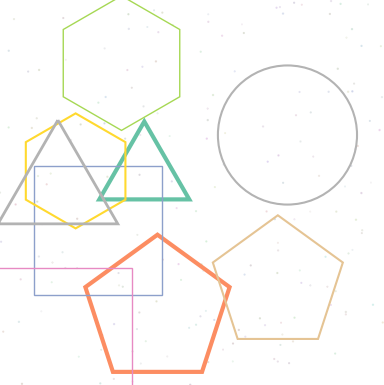[{"shape": "triangle", "thickness": 3, "radius": 0.67, "center": [0.375, 0.55]}, {"shape": "pentagon", "thickness": 3, "radius": 0.98, "center": [0.409, 0.193]}, {"shape": "square", "thickness": 1, "radius": 0.83, "center": [0.254, 0.401]}, {"shape": "square", "thickness": 1, "radius": 0.99, "center": [0.145, 0.105]}, {"shape": "hexagon", "thickness": 1, "radius": 0.87, "center": [0.316, 0.836]}, {"shape": "hexagon", "thickness": 1.5, "radius": 0.75, "center": [0.196, 0.556]}, {"shape": "pentagon", "thickness": 1.5, "radius": 0.89, "center": [0.722, 0.263]}, {"shape": "circle", "thickness": 1.5, "radius": 0.9, "center": [0.747, 0.649]}, {"shape": "triangle", "thickness": 2, "radius": 0.9, "center": [0.15, 0.508]}]